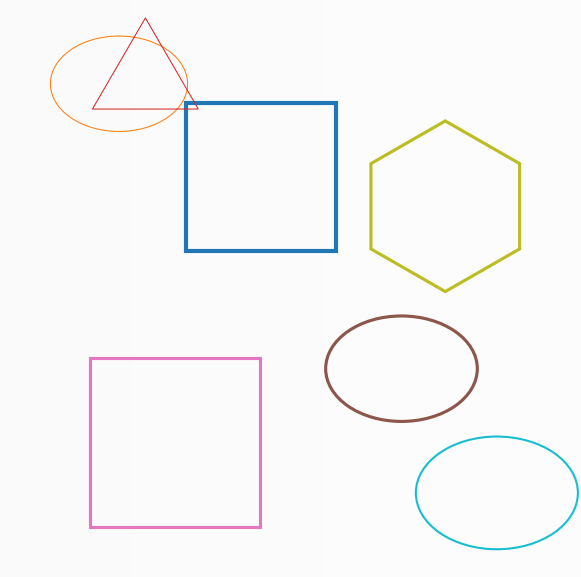[{"shape": "square", "thickness": 2, "radius": 0.64, "center": [0.449, 0.693]}, {"shape": "oval", "thickness": 0.5, "radius": 0.59, "center": [0.205, 0.854]}, {"shape": "triangle", "thickness": 0.5, "radius": 0.53, "center": [0.25, 0.863]}, {"shape": "oval", "thickness": 1.5, "radius": 0.65, "center": [0.691, 0.361]}, {"shape": "square", "thickness": 1.5, "radius": 0.73, "center": [0.301, 0.233]}, {"shape": "hexagon", "thickness": 1.5, "radius": 0.74, "center": [0.766, 0.642]}, {"shape": "oval", "thickness": 1, "radius": 0.7, "center": [0.855, 0.146]}]